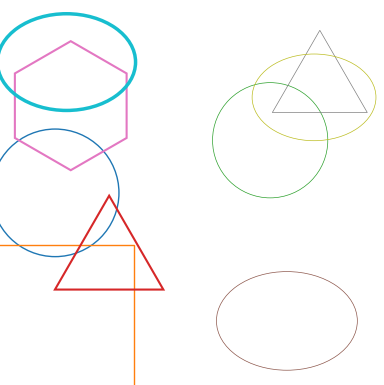[{"shape": "circle", "thickness": 1, "radius": 0.83, "center": [0.143, 0.499]}, {"shape": "square", "thickness": 1, "radius": 0.93, "center": [0.162, 0.179]}, {"shape": "circle", "thickness": 0.5, "radius": 0.75, "center": [0.702, 0.636]}, {"shape": "triangle", "thickness": 1.5, "radius": 0.81, "center": [0.283, 0.329]}, {"shape": "oval", "thickness": 0.5, "radius": 0.91, "center": [0.745, 0.166]}, {"shape": "hexagon", "thickness": 1.5, "radius": 0.84, "center": [0.184, 0.725]}, {"shape": "triangle", "thickness": 0.5, "radius": 0.71, "center": [0.831, 0.779]}, {"shape": "oval", "thickness": 0.5, "radius": 0.8, "center": [0.816, 0.747]}, {"shape": "oval", "thickness": 2.5, "radius": 0.9, "center": [0.173, 0.839]}]